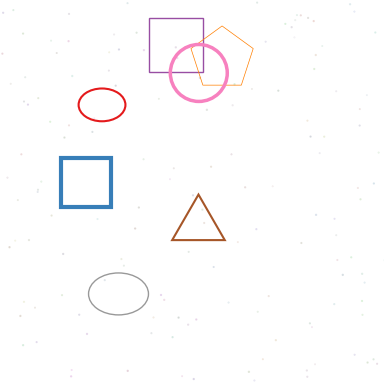[{"shape": "oval", "thickness": 1.5, "radius": 0.3, "center": [0.265, 0.728]}, {"shape": "square", "thickness": 3, "radius": 0.32, "center": [0.223, 0.526]}, {"shape": "square", "thickness": 1, "radius": 0.35, "center": [0.458, 0.882]}, {"shape": "pentagon", "thickness": 0.5, "radius": 0.42, "center": [0.577, 0.848]}, {"shape": "triangle", "thickness": 1.5, "radius": 0.39, "center": [0.516, 0.416]}, {"shape": "circle", "thickness": 2.5, "radius": 0.37, "center": [0.516, 0.81]}, {"shape": "oval", "thickness": 1, "radius": 0.39, "center": [0.308, 0.237]}]